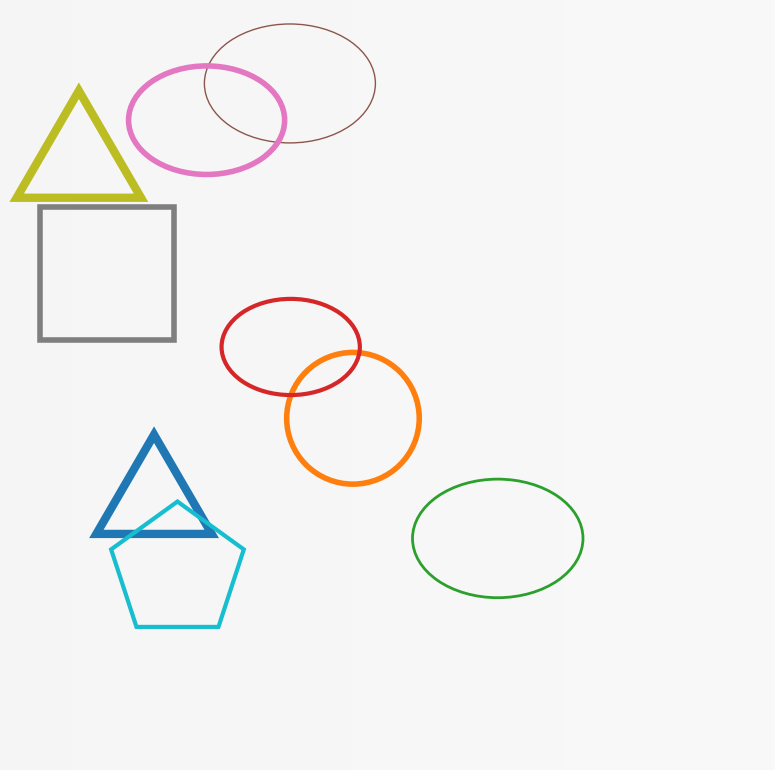[{"shape": "triangle", "thickness": 3, "radius": 0.43, "center": [0.199, 0.35]}, {"shape": "circle", "thickness": 2, "radius": 0.43, "center": [0.455, 0.457]}, {"shape": "oval", "thickness": 1, "radius": 0.55, "center": [0.642, 0.301]}, {"shape": "oval", "thickness": 1.5, "radius": 0.45, "center": [0.375, 0.549]}, {"shape": "oval", "thickness": 0.5, "radius": 0.55, "center": [0.374, 0.892]}, {"shape": "oval", "thickness": 2, "radius": 0.5, "center": [0.267, 0.844]}, {"shape": "square", "thickness": 2, "radius": 0.43, "center": [0.138, 0.645]}, {"shape": "triangle", "thickness": 3, "radius": 0.46, "center": [0.102, 0.79]}, {"shape": "pentagon", "thickness": 1.5, "radius": 0.45, "center": [0.229, 0.259]}]